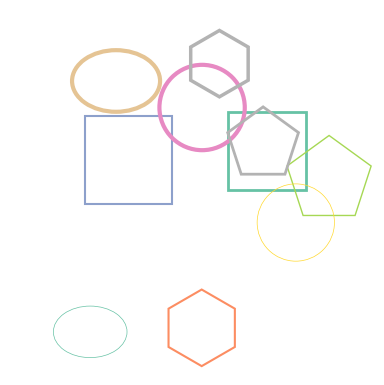[{"shape": "oval", "thickness": 0.5, "radius": 0.48, "center": [0.234, 0.138]}, {"shape": "square", "thickness": 2, "radius": 0.51, "center": [0.694, 0.609]}, {"shape": "hexagon", "thickness": 1.5, "radius": 0.5, "center": [0.524, 0.148]}, {"shape": "square", "thickness": 1.5, "radius": 0.57, "center": [0.334, 0.585]}, {"shape": "circle", "thickness": 3, "radius": 0.55, "center": [0.525, 0.721]}, {"shape": "pentagon", "thickness": 1, "radius": 0.57, "center": [0.855, 0.533]}, {"shape": "circle", "thickness": 0.5, "radius": 0.5, "center": [0.768, 0.422]}, {"shape": "oval", "thickness": 3, "radius": 0.57, "center": [0.301, 0.79]}, {"shape": "pentagon", "thickness": 2, "radius": 0.48, "center": [0.683, 0.626]}, {"shape": "hexagon", "thickness": 2.5, "radius": 0.43, "center": [0.57, 0.835]}]